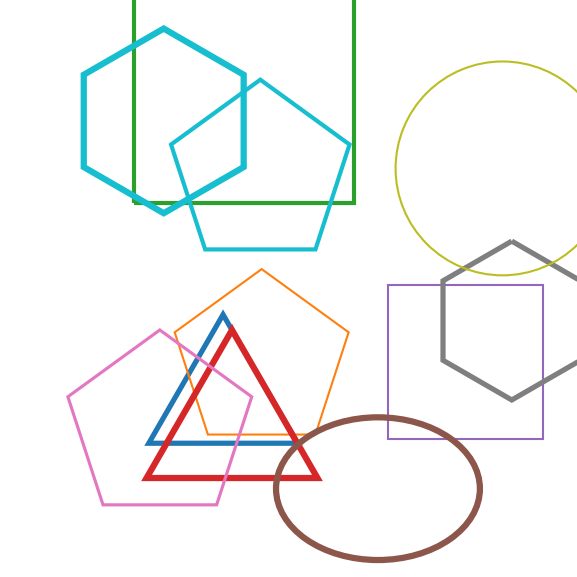[{"shape": "triangle", "thickness": 2.5, "radius": 0.74, "center": [0.386, 0.306]}, {"shape": "pentagon", "thickness": 1, "radius": 0.79, "center": [0.453, 0.375]}, {"shape": "square", "thickness": 2, "radius": 0.96, "center": [0.422, 0.839]}, {"shape": "triangle", "thickness": 3, "radius": 0.85, "center": [0.402, 0.257]}, {"shape": "square", "thickness": 1, "radius": 0.67, "center": [0.806, 0.372]}, {"shape": "oval", "thickness": 3, "radius": 0.88, "center": [0.654, 0.153]}, {"shape": "pentagon", "thickness": 1.5, "radius": 0.84, "center": [0.277, 0.26]}, {"shape": "hexagon", "thickness": 2.5, "radius": 0.69, "center": [0.886, 0.444]}, {"shape": "circle", "thickness": 1, "radius": 0.93, "center": [0.87, 0.708]}, {"shape": "pentagon", "thickness": 2, "radius": 0.81, "center": [0.451, 0.699]}, {"shape": "hexagon", "thickness": 3, "radius": 0.8, "center": [0.283, 0.79]}]